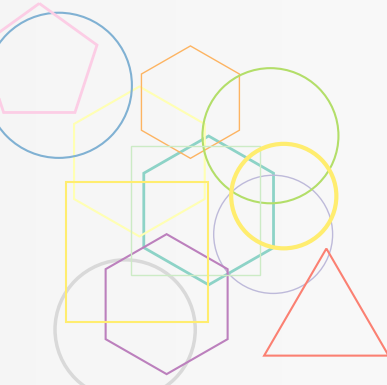[{"shape": "hexagon", "thickness": 2, "radius": 0.97, "center": [0.538, 0.453]}, {"shape": "hexagon", "thickness": 1.5, "radius": 0.97, "center": [0.36, 0.581]}, {"shape": "circle", "thickness": 1, "radius": 0.77, "center": [0.705, 0.391]}, {"shape": "triangle", "thickness": 1.5, "radius": 0.93, "center": [0.842, 0.169]}, {"shape": "circle", "thickness": 1.5, "radius": 0.94, "center": [0.152, 0.778]}, {"shape": "hexagon", "thickness": 1, "radius": 0.73, "center": [0.491, 0.735]}, {"shape": "circle", "thickness": 1.5, "radius": 0.88, "center": [0.698, 0.647]}, {"shape": "pentagon", "thickness": 2, "radius": 0.78, "center": [0.101, 0.835]}, {"shape": "circle", "thickness": 2.5, "radius": 0.9, "center": [0.323, 0.144]}, {"shape": "hexagon", "thickness": 1.5, "radius": 0.91, "center": [0.43, 0.21]}, {"shape": "square", "thickness": 1, "radius": 0.83, "center": [0.505, 0.453]}, {"shape": "square", "thickness": 1.5, "radius": 0.91, "center": [0.354, 0.346]}, {"shape": "circle", "thickness": 3, "radius": 0.68, "center": [0.732, 0.491]}]